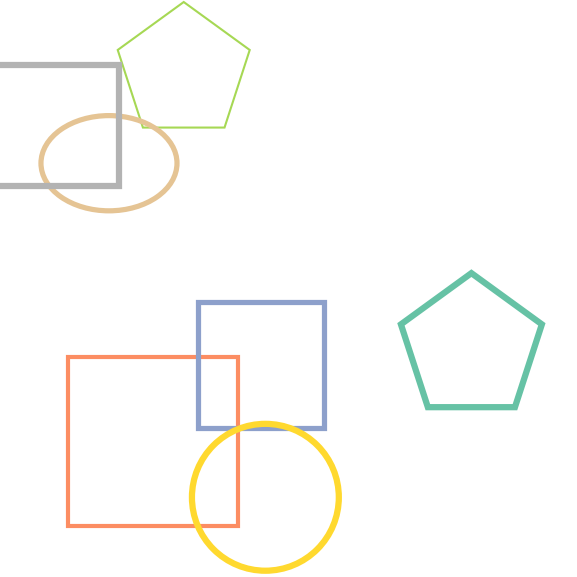[{"shape": "pentagon", "thickness": 3, "radius": 0.64, "center": [0.816, 0.398]}, {"shape": "square", "thickness": 2, "radius": 0.73, "center": [0.265, 0.235]}, {"shape": "square", "thickness": 2.5, "radius": 0.55, "center": [0.452, 0.366]}, {"shape": "pentagon", "thickness": 1, "radius": 0.6, "center": [0.318, 0.875]}, {"shape": "circle", "thickness": 3, "radius": 0.64, "center": [0.46, 0.138]}, {"shape": "oval", "thickness": 2.5, "radius": 0.59, "center": [0.189, 0.717]}, {"shape": "square", "thickness": 3, "radius": 0.52, "center": [0.102, 0.782]}]